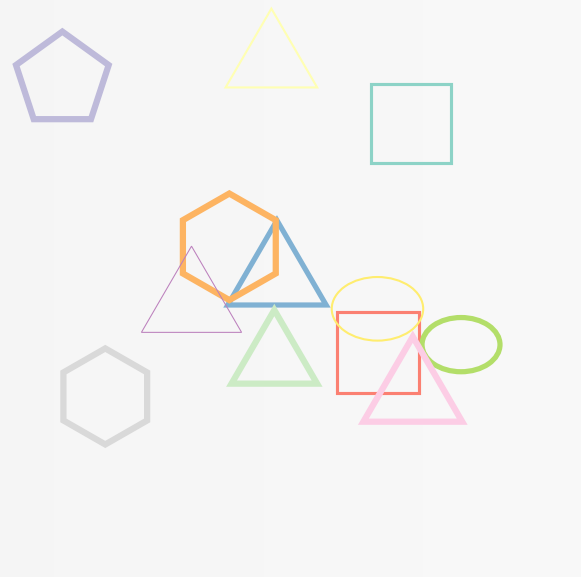[{"shape": "square", "thickness": 1.5, "radius": 0.34, "center": [0.707, 0.786]}, {"shape": "triangle", "thickness": 1, "radius": 0.45, "center": [0.467, 0.893]}, {"shape": "pentagon", "thickness": 3, "radius": 0.42, "center": [0.107, 0.861]}, {"shape": "square", "thickness": 1.5, "radius": 0.35, "center": [0.65, 0.388]}, {"shape": "triangle", "thickness": 2.5, "radius": 0.49, "center": [0.476, 0.52]}, {"shape": "hexagon", "thickness": 3, "radius": 0.46, "center": [0.395, 0.572]}, {"shape": "oval", "thickness": 2.5, "radius": 0.34, "center": [0.793, 0.402]}, {"shape": "triangle", "thickness": 3, "radius": 0.49, "center": [0.71, 0.318]}, {"shape": "hexagon", "thickness": 3, "radius": 0.42, "center": [0.181, 0.313]}, {"shape": "triangle", "thickness": 0.5, "radius": 0.5, "center": [0.329, 0.473]}, {"shape": "triangle", "thickness": 3, "radius": 0.43, "center": [0.472, 0.377]}, {"shape": "oval", "thickness": 1, "radius": 0.39, "center": [0.649, 0.464]}]